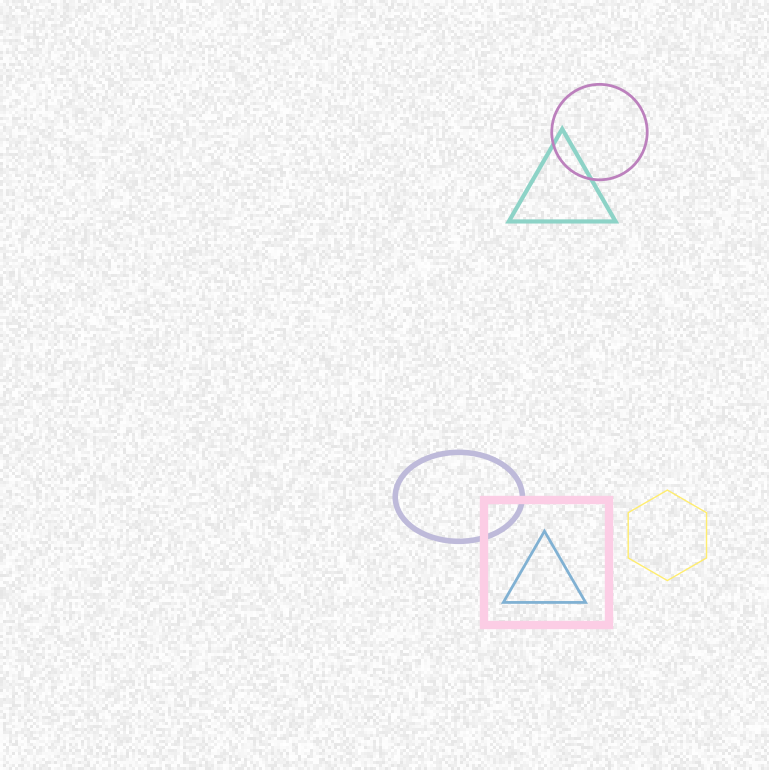[{"shape": "triangle", "thickness": 1.5, "radius": 0.4, "center": [0.73, 0.752]}, {"shape": "oval", "thickness": 2, "radius": 0.41, "center": [0.596, 0.355]}, {"shape": "triangle", "thickness": 1, "radius": 0.31, "center": [0.707, 0.248]}, {"shape": "square", "thickness": 3, "radius": 0.41, "center": [0.709, 0.269]}, {"shape": "circle", "thickness": 1, "radius": 0.31, "center": [0.779, 0.828]}, {"shape": "hexagon", "thickness": 0.5, "radius": 0.29, "center": [0.867, 0.305]}]